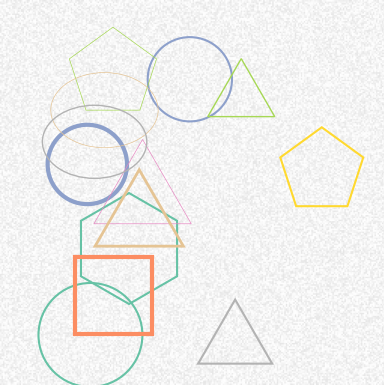[{"shape": "hexagon", "thickness": 1.5, "radius": 0.72, "center": [0.335, 0.354]}, {"shape": "circle", "thickness": 1.5, "radius": 0.67, "center": [0.235, 0.13]}, {"shape": "square", "thickness": 3, "radius": 0.5, "center": [0.294, 0.232]}, {"shape": "circle", "thickness": 1.5, "radius": 0.55, "center": [0.493, 0.794]}, {"shape": "circle", "thickness": 3, "radius": 0.52, "center": [0.227, 0.573]}, {"shape": "triangle", "thickness": 0.5, "radius": 0.73, "center": [0.37, 0.492]}, {"shape": "triangle", "thickness": 1, "radius": 0.5, "center": [0.627, 0.747]}, {"shape": "pentagon", "thickness": 0.5, "radius": 0.6, "center": [0.293, 0.81]}, {"shape": "pentagon", "thickness": 1.5, "radius": 0.57, "center": [0.836, 0.556]}, {"shape": "oval", "thickness": 0.5, "radius": 0.7, "center": [0.271, 0.714]}, {"shape": "triangle", "thickness": 2, "radius": 0.66, "center": [0.362, 0.427]}, {"shape": "triangle", "thickness": 1.5, "radius": 0.56, "center": [0.611, 0.111]}, {"shape": "oval", "thickness": 1, "radius": 0.68, "center": [0.246, 0.632]}]